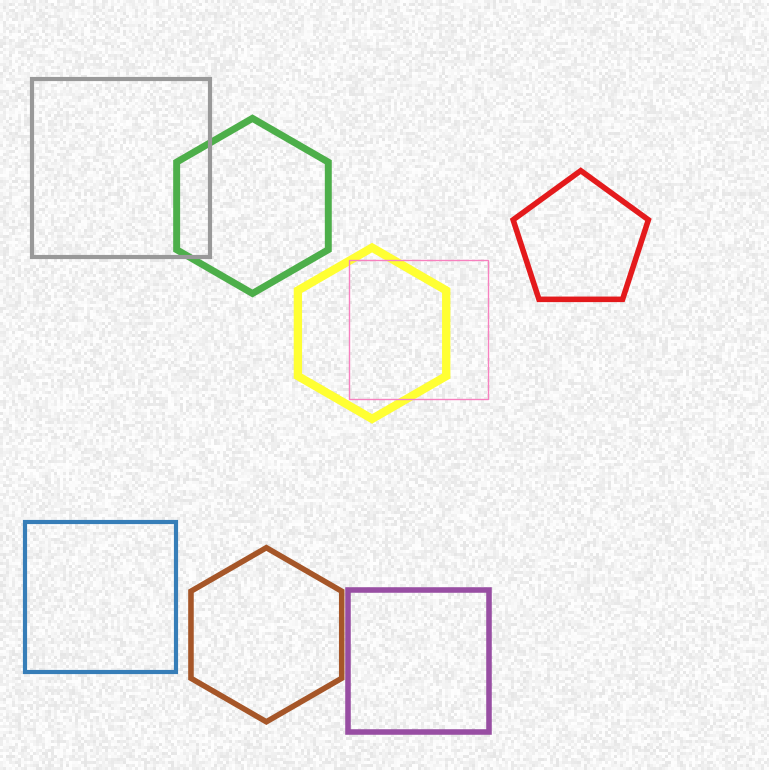[{"shape": "pentagon", "thickness": 2, "radius": 0.46, "center": [0.754, 0.686]}, {"shape": "square", "thickness": 1.5, "radius": 0.49, "center": [0.13, 0.225]}, {"shape": "hexagon", "thickness": 2.5, "radius": 0.57, "center": [0.328, 0.733]}, {"shape": "square", "thickness": 2, "radius": 0.46, "center": [0.544, 0.142]}, {"shape": "hexagon", "thickness": 3, "radius": 0.56, "center": [0.483, 0.567]}, {"shape": "hexagon", "thickness": 2, "radius": 0.57, "center": [0.346, 0.176]}, {"shape": "square", "thickness": 0.5, "radius": 0.45, "center": [0.543, 0.572]}, {"shape": "square", "thickness": 1.5, "radius": 0.58, "center": [0.158, 0.782]}]